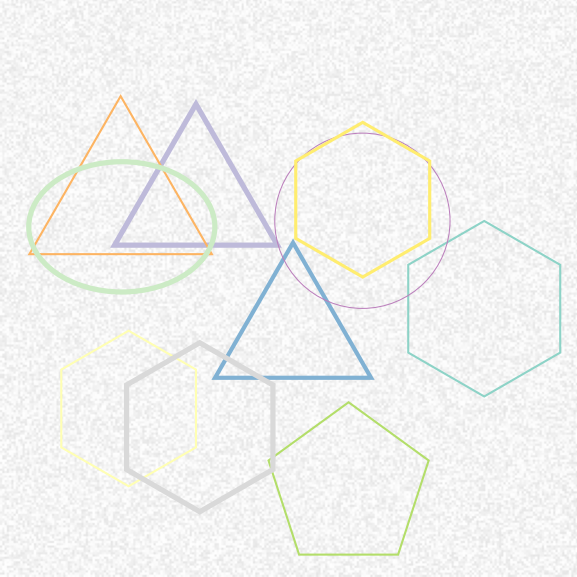[{"shape": "hexagon", "thickness": 1, "radius": 0.76, "center": [0.838, 0.465]}, {"shape": "hexagon", "thickness": 1, "radius": 0.67, "center": [0.223, 0.292]}, {"shape": "triangle", "thickness": 2.5, "radius": 0.81, "center": [0.339, 0.656]}, {"shape": "triangle", "thickness": 2, "radius": 0.78, "center": [0.507, 0.423]}, {"shape": "triangle", "thickness": 1, "radius": 0.91, "center": [0.209, 0.65]}, {"shape": "pentagon", "thickness": 1, "radius": 0.73, "center": [0.604, 0.157]}, {"shape": "hexagon", "thickness": 2.5, "radius": 0.73, "center": [0.346, 0.259]}, {"shape": "circle", "thickness": 0.5, "radius": 0.76, "center": [0.628, 0.617]}, {"shape": "oval", "thickness": 2.5, "radius": 0.81, "center": [0.211, 0.606]}, {"shape": "hexagon", "thickness": 1.5, "radius": 0.67, "center": [0.628, 0.653]}]